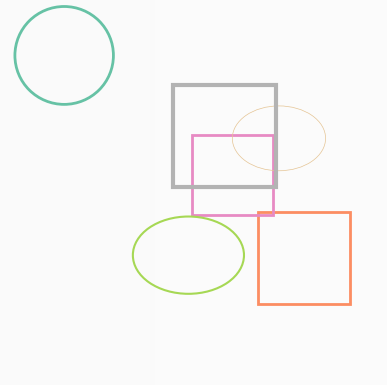[{"shape": "circle", "thickness": 2, "radius": 0.64, "center": [0.166, 0.856]}, {"shape": "square", "thickness": 2, "radius": 0.59, "center": [0.783, 0.33]}, {"shape": "square", "thickness": 2, "radius": 0.52, "center": [0.6, 0.547]}, {"shape": "oval", "thickness": 1.5, "radius": 0.72, "center": [0.486, 0.337]}, {"shape": "oval", "thickness": 0.5, "radius": 0.6, "center": [0.72, 0.641]}, {"shape": "square", "thickness": 3, "radius": 0.66, "center": [0.579, 0.646]}]